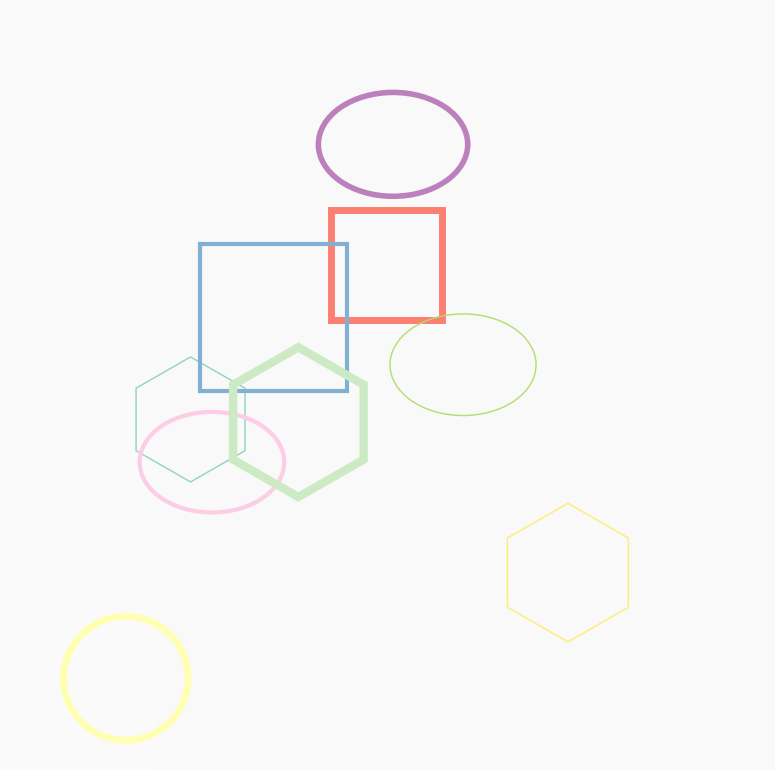[{"shape": "hexagon", "thickness": 0.5, "radius": 0.41, "center": [0.246, 0.455]}, {"shape": "circle", "thickness": 2.5, "radius": 0.4, "center": [0.162, 0.119]}, {"shape": "square", "thickness": 2.5, "radius": 0.36, "center": [0.499, 0.656]}, {"shape": "square", "thickness": 1.5, "radius": 0.48, "center": [0.353, 0.588]}, {"shape": "oval", "thickness": 0.5, "radius": 0.47, "center": [0.597, 0.526]}, {"shape": "oval", "thickness": 1.5, "radius": 0.47, "center": [0.273, 0.4]}, {"shape": "oval", "thickness": 2, "radius": 0.48, "center": [0.507, 0.813]}, {"shape": "hexagon", "thickness": 3, "radius": 0.49, "center": [0.385, 0.452]}, {"shape": "hexagon", "thickness": 0.5, "radius": 0.45, "center": [0.733, 0.256]}]